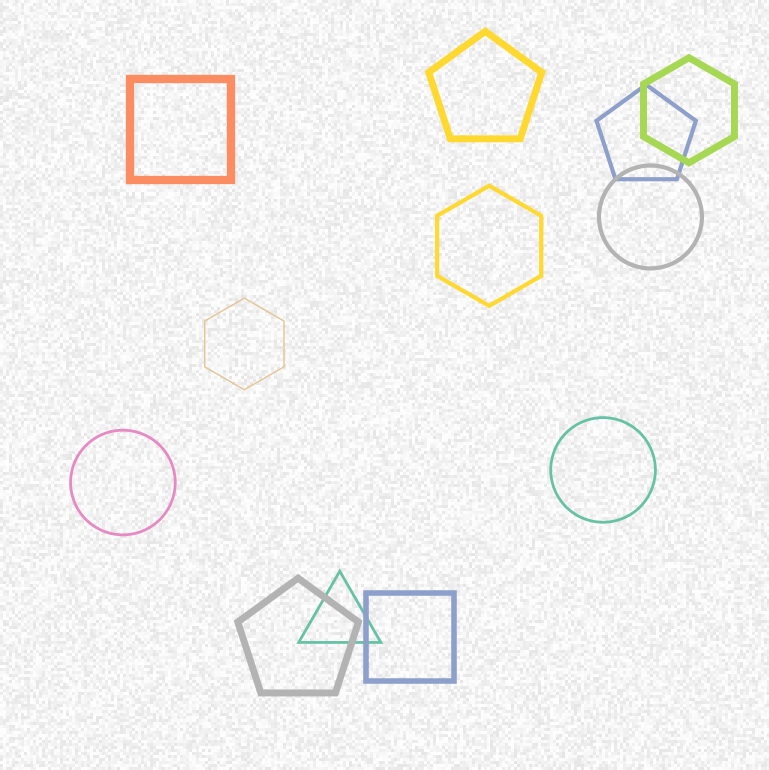[{"shape": "triangle", "thickness": 1, "radius": 0.31, "center": [0.441, 0.196]}, {"shape": "circle", "thickness": 1, "radius": 0.34, "center": [0.783, 0.39]}, {"shape": "square", "thickness": 3, "radius": 0.33, "center": [0.235, 0.831]}, {"shape": "pentagon", "thickness": 1.5, "radius": 0.34, "center": [0.839, 0.822]}, {"shape": "square", "thickness": 2, "radius": 0.29, "center": [0.532, 0.173]}, {"shape": "circle", "thickness": 1, "radius": 0.34, "center": [0.16, 0.373]}, {"shape": "hexagon", "thickness": 2.5, "radius": 0.34, "center": [0.895, 0.857]}, {"shape": "pentagon", "thickness": 2.5, "radius": 0.39, "center": [0.63, 0.882]}, {"shape": "hexagon", "thickness": 1.5, "radius": 0.39, "center": [0.635, 0.681]}, {"shape": "hexagon", "thickness": 0.5, "radius": 0.3, "center": [0.317, 0.553]}, {"shape": "pentagon", "thickness": 2.5, "radius": 0.41, "center": [0.387, 0.167]}, {"shape": "circle", "thickness": 1.5, "radius": 0.33, "center": [0.845, 0.718]}]